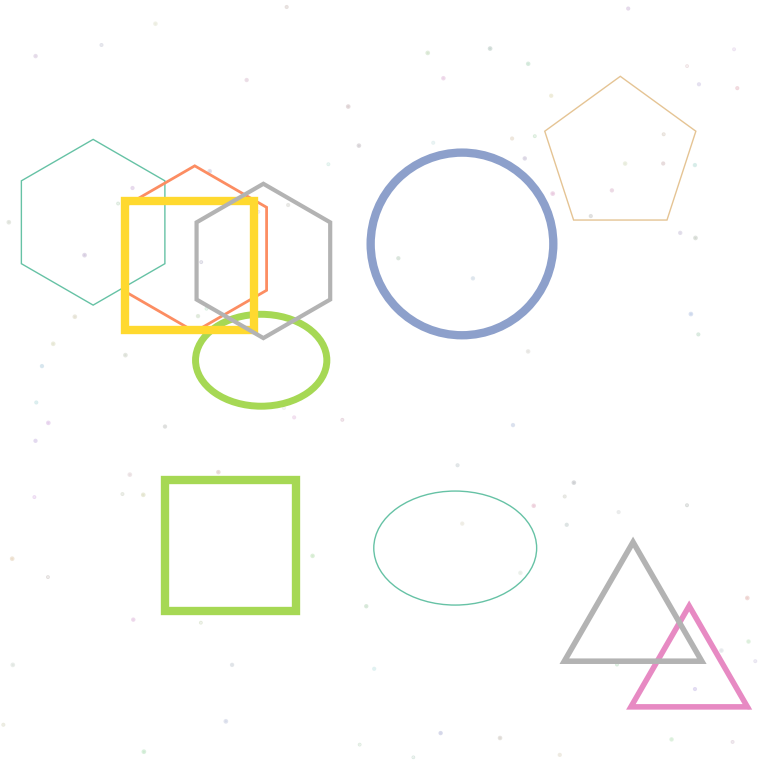[{"shape": "oval", "thickness": 0.5, "radius": 0.53, "center": [0.591, 0.288]}, {"shape": "hexagon", "thickness": 0.5, "radius": 0.54, "center": [0.121, 0.711]}, {"shape": "hexagon", "thickness": 1, "radius": 0.54, "center": [0.253, 0.677]}, {"shape": "circle", "thickness": 3, "radius": 0.59, "center": [0.6, 0.683]}, {"shape": "triangle", "thickness": 2, "radius": 0.44, "center": [0.895, 0.126]}, {"shape": "oval", "thickness": 2.5, "radius": 0.43, "center": [0.339, 0.532]}, {"shape": "square", "thickness": 3, "radius": 0.43, "center": [0.299, 0.292]}, {"shape": "square", "thickness": 3, "radius": 0.42, "center": [0.246, 0.655]}, {"shape": "pentagon", "thickness": 0.5, "radius": 0.52, "center": [0.806, 0.798]}, {"shape": "triangle", "thickness": 2, "radius": 0.52, "center": [0.822, 0.193]}, {"shape": "hexagon", "thickness": 1.5, "radius": 0.5, "center": [0.342, 0.661]}]